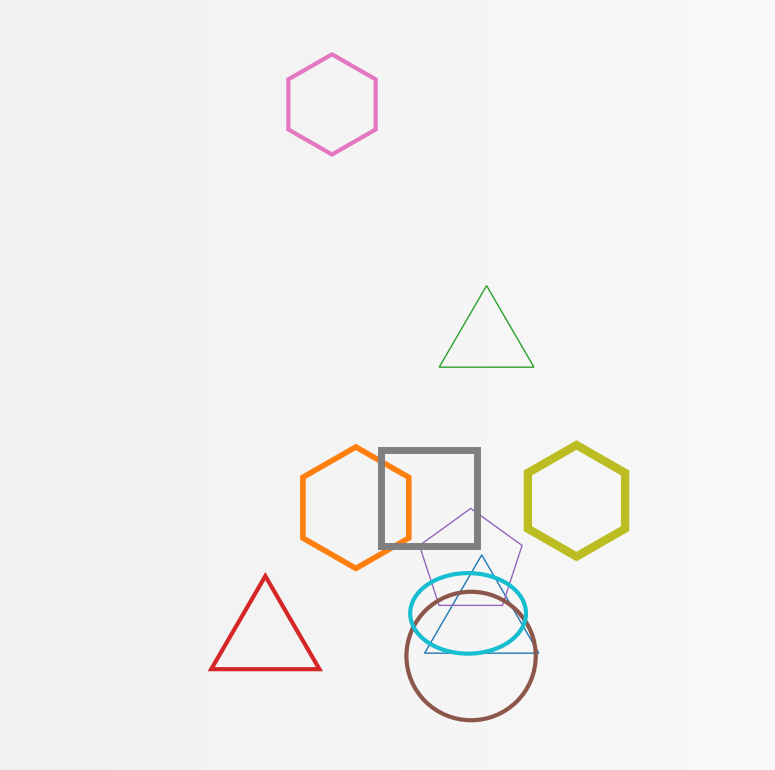[{"shape": "triangle", "thickness": 0.5, "radius": 0.43, "center": [0.622, 0.194]}, {"shape": "hexagon", "thickness": 2, "radius": 0.39, "center": [0.459, 0.341]}, {"shape": "triangle", "thickness": 0.5, "radius": 0.35, "center": [0.628, 0.558]}, {"shape": "triangle", "thickness": 1.5, "radius": 0.4, "center": [0.342, 0.171]}, {"shape": "pentagon", "thickness": 0.5, "radius": 0.35, "center": [0.607, 0.27]}, {"shape": "circle", "thickness": 1.5, "radius": 0.42, "center": [0.608, 0.148]}, {"shape": "hexagon", "thickness": 1.5, "radius": 0.33, "center": [0.428, 0.864]}, {"shape": "square", "thickness": 2.5, "radius": 0.31, "center": [0.553, 0.353]}, {"shape": "hexagon", "thickness": 3, "radius": 0.36, "center": [0.744, 0.35]}, {"shape": "oval", "thickness": 1.5, "radius": 0.37, "center": [0.604, 0.203]}]